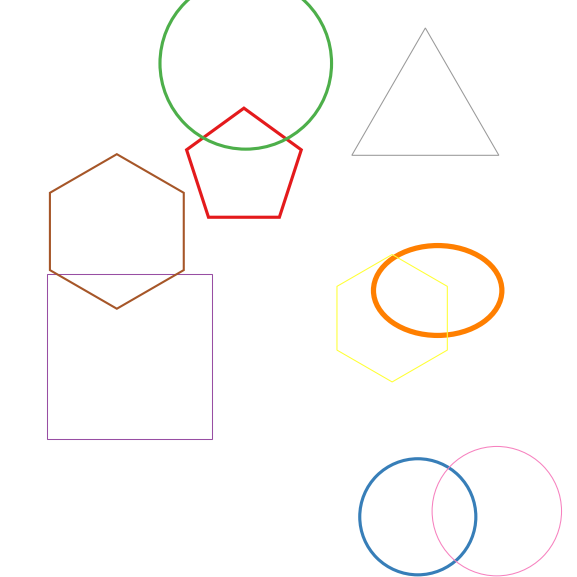[{"shape": "pentagon", "thickness": 1.5, "radius": 0.52, "center": [0.422, 0.707]}, {"shape": "circle", "thickness": 1.5, "radius": 0.5, "center": [0.723, 0.104]}, {"shape": "circle", "thickness": 1.5, "radius": 0.74, "center": [0.426, 0.889]}, {"shape": "square", "thickness": 0.5, "radius": 0.71, "center": [0.224, 0.381]}, {"shape": "oval", "thickness": 2.5, "radius": 0.56, "center": [0.758, 0.496]}, {"shape": "hexagon", "thickness": 0.5, "radius": 0.55, "center": [0.679, 0.448]}, {"shape": "hexagon", "thickness": 1, "radius": 0.67, "center": [0.202, 0.598]}, {"shape": "circle", "thickness": 0.5, "radius": 0.56, "center": [0.86, 0.114]}, {"shape": "triangle", "thickness": 0.5, "radius": 0.73, "center": [0.737, 0.804]}]